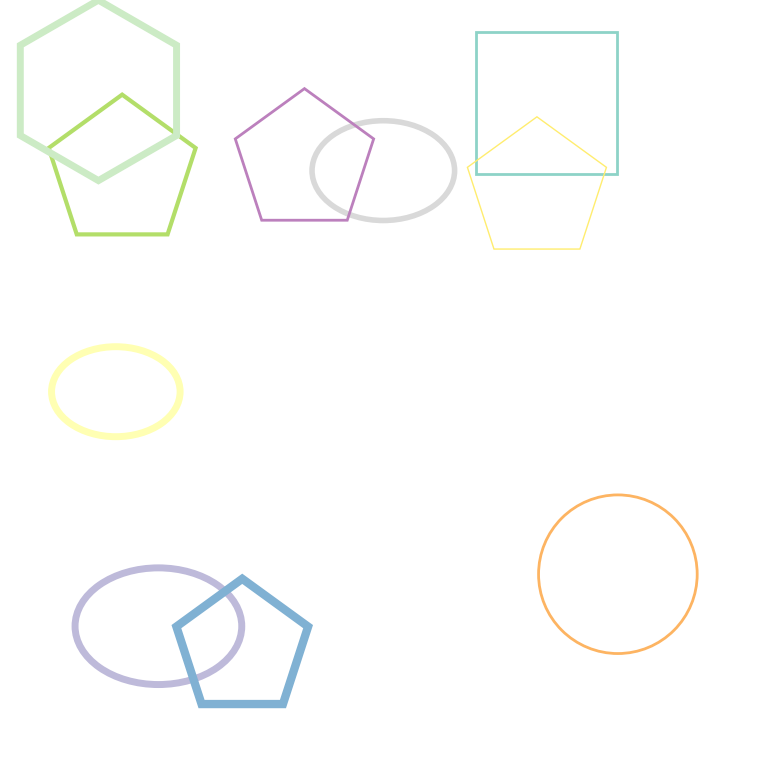[{"shape": "square", "thickness": 1, "radius": 0.46, "center": [0.709, 0.866]}, {"shape": "oval", "thickness": 2.5, "radius": 0.42, "center": [0.15, 0.491]}, {"shape": "oval", "thickness": 2.5, "radius": 0.54, "center": [0.206, 0.187]}, {"shape": "pentagon", "thickness": 3, "radius": 0.45, "center": [0.315, 0.158]}, {"shape": "circle", "thickness": 1, "radius": 0.52, "center": [0.802, 0.254]}, {"shape": "pentagon", "thickness": 1.5, "radius": 0.5, "center": [0.159, 0.777]}, {"shape": "oval", "thickness": 2, "radius": 0.46, "center": [0.498, 0.778]}, {"shape": "pentagon", "thickness": 1, "radius": 0.47, "center": [0.395, 0.79]}, {"shape": "hexagon", "thickness": 2.5, "radius": 0.59, "center": [0.128, 0.883]}, {"shape": "pentagon", "thickness": 0.5, "radius": 0.47, "center": [0.697, 0.753]}]